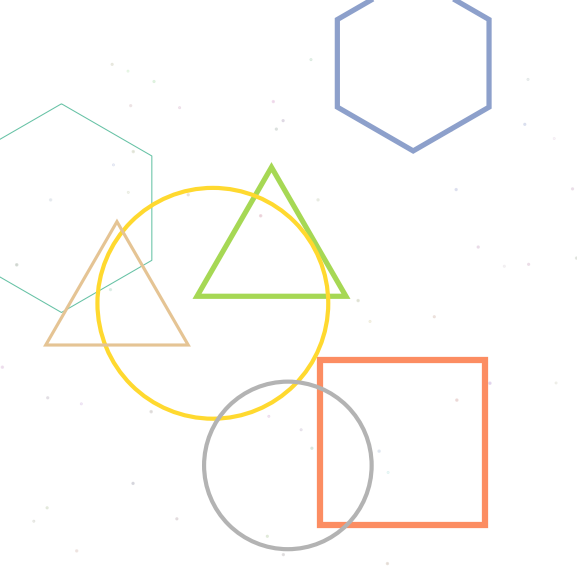[{"shape": "hexagon", "thickness": 0.5, "radius": 0.9, "center": [0.106, 0.639]}, {"shape": "square", "thickness": 3, "radius": 0.71, "center": [0.697, 0.233]}, {"shape": "hexagon", "thickness": 2.5, "radius": 0.76, "center": [0.715, 0.889]}, {"shape": "triangle", "thickness": 2.5, "radius": 0.74, "center": [0.47, 0.561]}, {"shape": "circle", "thickness": 2, "radius": 1.0, "center": [0.369, 0.474]}, {"shape": "triangle", "thickness": 1.5, "radius": 0.71, "center": [0.203, 0.473]}, {"shape": "circle", "thickness": 2, "radius": 0.73, "center": [0.498, 0.193]}]